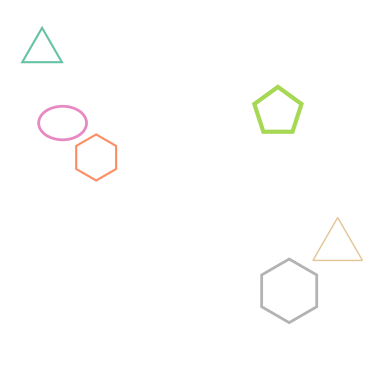[{"shape": "triangle", "thickness": 1.5, "radius": 0.3, "center": [0.109, 0.868]}, {"shape": "hexagon", "thickness": 1.5, "radius": 0.3, "center": [0.25, 0.591]}, {"shape": "oval", "thickness": 2, "radius": 0.31, "center": [0.163, 0.68]}, {"shape": "pentagon", "thickness": 3, "radius": 0.32, "center": [0.722, 0.71]}, {"shape": "triangle", "thickness": 1, "radius": 0.37, "center": [0.877, 0.361]}, {"shape": "hexagon", "thickness": 2, "radius": 0.41, "center": [0.751, 0.245]}]